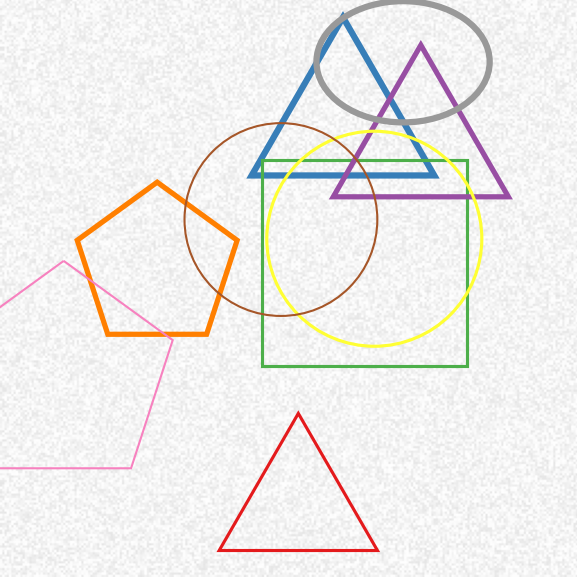[{"shape": "triangle", "thickness": 1.5, "radius": 0.79, "center": [0.517, 0.125]}, {"shape": "triangle", "thickness": 3, "radius": 0.91, "center": [0.594, 0.787]}, {"shape": "square", "thickness": 1.5, "radius": 0.89, "center": [0.631, 0.543]}, {"shape": "triangle", "thickness": 2.5, "radius": 0.88, "center": [0.729, 0.746]}, {"shape": "pentagon", "thickness": 2.5, "radius": 0.73, "center": [0.272, 0.538]}, {"shape": "circle", "thickness": 1.5, "radius": 0.93, "center": [0.648, 0.586]}, {"shape": "circle", "thickness": 1, "radius": 0.83, "center": [0.486, 0.619]}, {"shape": "pentagon", "thickness": 1, "radius": 0.99, "center": [0.11, 0.349]}, {"shape": "oval", "thickness": 3, "radius": 0.75, "center": [0.698, 0.892]}]